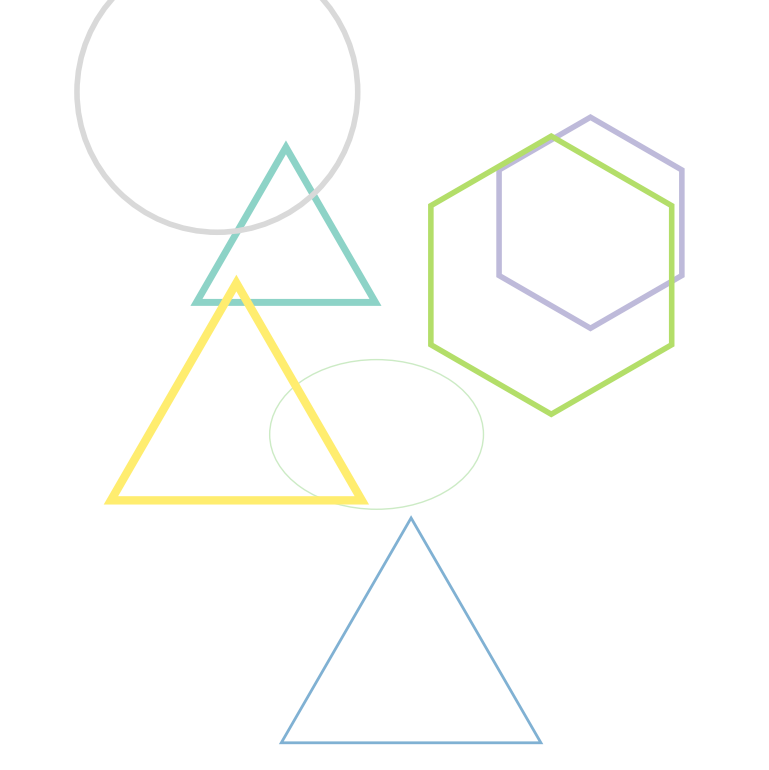[{"shape": "triangle", "thickness": 2.5, "radius": 0.67, "center": [0.371, 0.674]}, {"shape": "hexagon", "thickness": 2, "radius": 0.69, "center": [0.767, 0.711]}, {"shape": "triangle", "thickness": 1, "radius": 0.97, "center": [0.534, 0.133]}, {"shape": "hexagon", "thickness": 2, "radius": 0.9, "center": [0.716, 0.643]}, {"shape": "circle", "thickness": 2, "radius": 0.91, "center": [0.282, 0.881]}, {"shape": "oval", "thickness": 0.5, "radius": 0.69, "center": [0.489, 0.436]}, {"shape": "triangle", "thickness": 3, "radius": 0.94, "center": [0.307, 0.444]}]